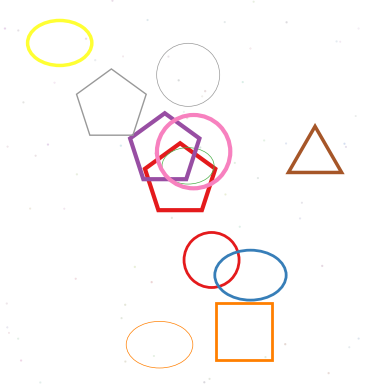[{"shape": "pentagon", "thickness": 3, "radius": 0.48, "center": [0.468, 0.532]}, {"shape": "circle", "thickness": 2, "radius": 0.36, "center": [0.55, 0.325]}, {"shape": "oval", "thickness": 2, "radius": 0.46, "center": [0.651, 0.285]}, {"shape": "oval", "thickness": 0.5, "radius": 0.34, "center": [0.488, 0.569]}, {"shape": "pentagon", "thickness": 3, "radius": 0.47, "center": [0.428, 0.611]}, {"shape": "oval", "thickness": 0.5, "radius": 0.43, "center": [0.414, 0.105]}, {"shape": "square", "thickness": 2, "radius": 0.37, "center": [0.634, 0.139]}, {"shape": "oval", "thickness": 2.5, "radius": 0.42, "center": [0.155, 0.888]}, {"shape": "triangle", "thickness": 2.5, "radius": 0.4, "center": [0.818, 0.592]}, {"shape": "circle", "thickness": 3, "radius": 0.48, "center": [0.503, 0.606]}, {"shape": "circle", "thickness": 0.5, "radius": 0.41, "center": [0.489, 0.806]}, {"shape": "pentagon", "thickness": 1, "radius": 0.48, "center": [0.289, 0.726]}]